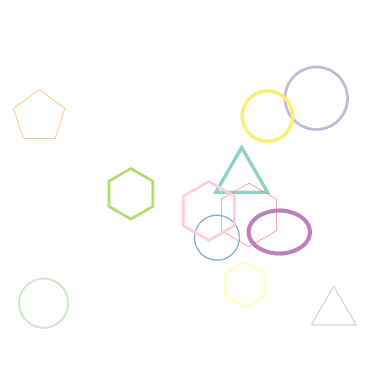[{"shape": "triangle", "thickness": 2.5, "radius": 0.39, "center": [0.628, 0.539]}, {"shape": "hexagon", "thickness": 1.5, "radius": 0.29, "center": [0.636, 0.261]}, {"shape": "circle", "thickness": 2, "radius": 0.41, "center": [0.822, 0.745]}, {"shape": "hexagon", "thickness": 0.5, "radius": 0.41, "center": [0.646, 0.442]}, {"shape": "circle", "thickness": 1, "radius": 0.29, "center": [0.564, 0.383]}, {"shape": "pentagon", "thickness": 0.5, "radius": 0.35, "center": [0.102, 0.697]}, {"shape": "hexagon", "thickness": 2, "radius": 0.33, "center": [0.34, 0.497]}, {"shape": "hexagon", "thickness": 2, "radius": 0.38, "center": [0.543, 0.452]}, {"shape": "triangle", "thickness": 1, "radius": 0.34, "center": [0.867, 0.189]}, {"shape": "oval", "thickness": 3, "radius": 0.4, "center": [0.725, 0.397]}, {"shape": "circle", "thickness": 1.5, "radius": 0.32, "center": [0.113, 0.212]}, {"shape": "circle", "thickness": 2.5, "radius": 0.33, "center": [0.695, 0.699]}]